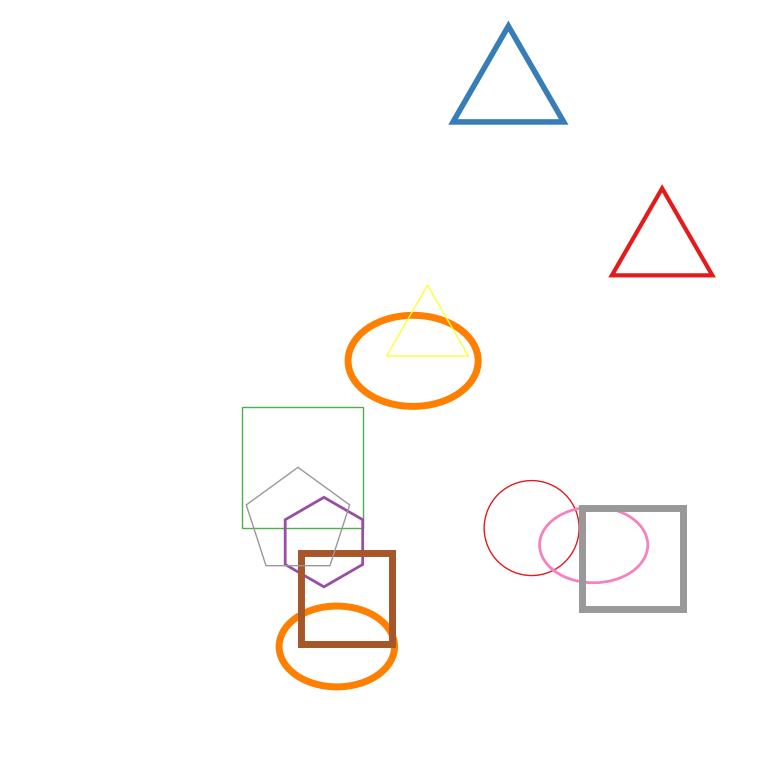[{"shape": "circle", "thickness": 0.5, "radius": 0.31, "center": [0.69, 0.314]}, {"shape": "triangle", "thickness": 1.5, "radius": 0.38, "center": [0.86, 0.68]}, {"shape": "triangle", "thickness": 2, "radius": 0.41, "center": [0.66, 0.883]}, {"shape": "square", "thickness": 0.5, "radius": 0.39, "center": [0.393, 0.393]}, {"shape": "hexagon", "thickness": 1, "radius": 0.29, "center": [0.421, 0.296]}, {"shape": "oval", "thickness": 2.5, "radius": 0.37, "center": [0.437, 0.16]}, {"shape": "oval", "thickness": 2.5, "radius": 0.42, "center": [0.537, 0.531]}, {"shape": "triangle", "thickness": 0.5, "radius": 0.31, "center": [0.555, 0.568]}, {"shape": "square", "thickness": 2.5, "radius": 0.3, "center": [0.45, 0.222]}, {"shape": "oval", "thickness": 1, "radius": 0.35, "center": [0.771, 0.292]}, {"shape": "pentagon", "thickness": 0.5, "radius": 0.35, "center": [0.387, 0.322]}, {"shape": "square", "thickness": 2.5, "radius": 0.33, "center": [0.821, 0.275]}]